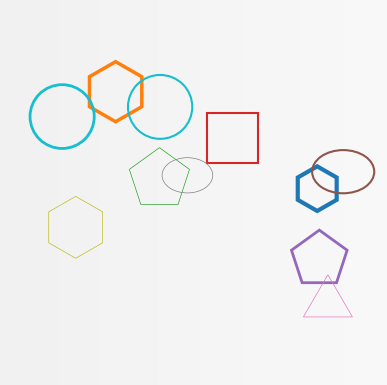[{"shape": "hexagon", "thickness": 3, "radius": 0.29, "center": [0.819, 0.51]}, {"shape": "hexagon", "thickness": 2.5, "radius": 0.39, "center": [0.298, 0.762]}, {"shape": "pentagon", "thickness": 0.5, "radius": 0.41, "center": [0.411, 0.535]}, {"shape": "square", "thickness": 1.5, "radius": 0.32, "center": [0.6, 0.643]}, {"shape": "pentagon", "thickness": 2, "radius": 0.38, "center": [0.824, 0.327]}, {"shape": "oval", "thickness": 1.5, "radius": 0.4, "center": [0.886, 0.554]}, {"shape": "triangle", "thickness": 0.5, "radius": 0.37, "center": [0.846, 0.213]}, {"shape": "oval", "thickness": 0.5, "radius": 0.33, "center": [0.484, 0.545]}, {"shape": "hexagon", "thickness": 0.5, "radius": 0.4, "center": [0.195, 0.41]}, {"shape": "circle", "thickness": 1.5, "radius": 0.41, "center": [0.413, 0.722]}, {"shape": "circle", "thickness": 2, "radius": 0.41, "center": [0.16, 0.697]}]